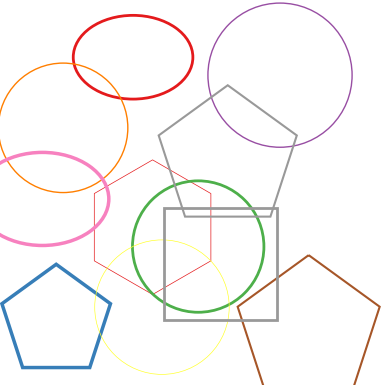[{"shape": "hexagon", "thickness": 0.5, "radius": 0.87, "center": [0.396, 0.41]}, {"shape": "oval", "thickness": 2, "radius": 0.78, "center": [0.346, 0.851]}, {"shape": "pentagon", "thickness": 2.5, "radius": 0.74, "center": [0.146, 0.165]}, {"shape": "circle", "thickness": 2, "radius": 0.85, "center": [0.515, 0.36]}, {"shape": "circle", "thickness": 1, "radius": 0.94, "center": [0.727, 0.805]}, {"shape": "circle", "thickness": 1, "radius": 0.84, "center": [0.164, 0.668]}, {"shape": "circle", "thickness": 0.5, "radius": 0.87, "center": [0.421, 0.202]}, {"shape": "pentagon", "thickness": 1.5, "radius": 0.97, "center": [0.802, 0.143]}, {"shape": "oval", "thickness": 2.5, "radius": 0.86, "center": [0.11, 0.483]}, {"shape": "square", "thickness": 2, "radius": 0.73, "center": [0.573, 0.314]}, {"shape": "pentagon", "thickness": 1.5, "radius": 0.94, "center": [0.592, 0.59]}]